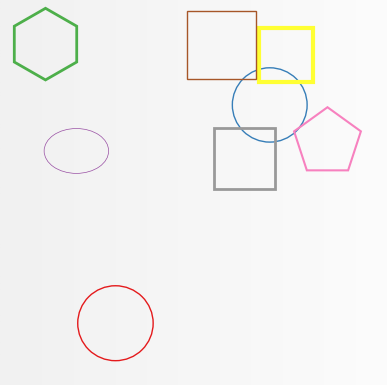[{"shape": "circle", "thickness": 1, "radius": 0.49, "center": [0.298, 0.16]}, {"shape": "circle", "thickness": 1, "radius": 0.48, "center": [0.696, 0.727]}, {"shape": "hexagon", "thickness": 2, "radius": 0.47, "center": [0.117, 0.885]}, {"shape": "oval", "thickness": 0.5, "radius": 0.42, "center": [0.197, 0.608]}, {"shape": "square", "thickness": 3, "radius": 0.35, "center": [0.738, 0.858]}, {"shape": "square", "thickness": 1, "radius": 0.45, "center": [0.571, 0.883]}, {"shape": "pentagon", "thickness": 1.5, "radius": 0.45, "center": [0.845, 0.631]}, {"shape": "square", "thickness": 2, "radius": 0.39, "center": [0.632, 0.589]}]